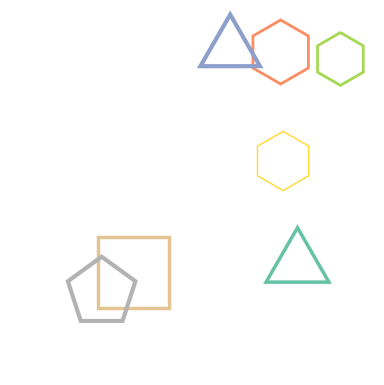[{"shape": "triangle", "thickness": 2.5, "radius": 0.47, "center": [0.773, 0.314]}, {"shape": "hexagon", "thickness": 2, "radius": 0.42, "center": [0.729, 0.865]}, {"shape": "triangle", "thickness": 3, "radius": 0.45, "center": [0.598, 0.873]}, {"shape": "hexagon", "thickness": 2, "radius": 0.34, "center": [0.884, 0.847]}, {"shape": "hexagon", "thickness": 1, "radius": 0.38, "center": [0.735, 0.582]}, {"shape": "square", "thickness": 2.5, "radius": 0.46, "center": [0.347, 0.291]}, {"shape": "pentagon", "thickness": 3, "radius": 0.46, "center": [0.264, 0.241]}]